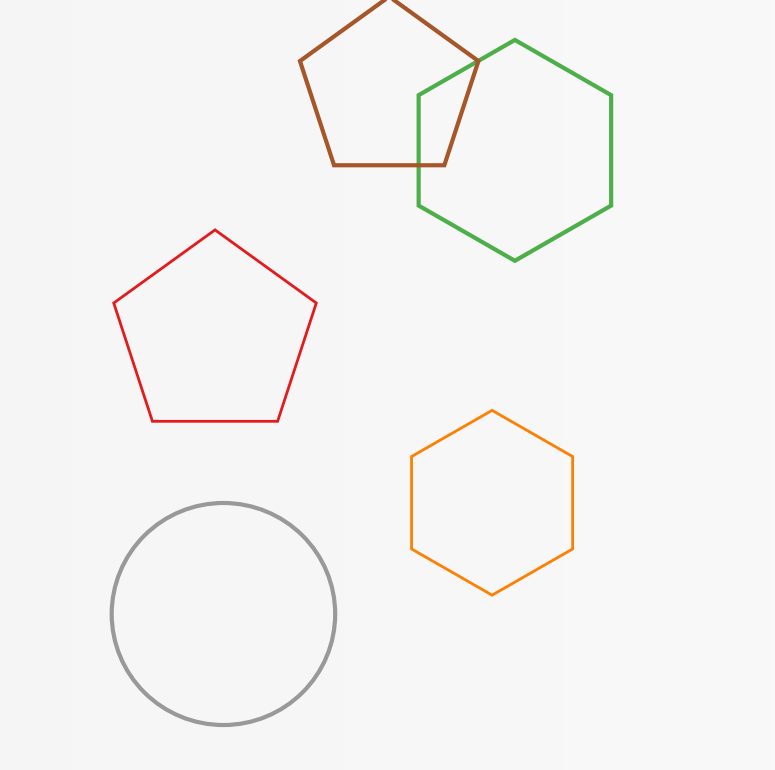[{"shape": "pentagon", "thickness": 1, "radius": 0.69, "center": [0.277, 0.564]}, {"shape": "hexagon", "thickness": 1.5, "radius": 0.72, "center": [0.664, 0.805]}, {"shape": "hexagon", "thickness": 1, "radius": 0.6, "center": [0.635, 0.347]}, {"shape": "pentagon", "thickness": 1.5, "radius": 0.61, "center": [0.502, 0.883]}, {"shape": "circle", "thickness": 1.5, "radius": 0.72, "center": [0.288, 0.203]}]